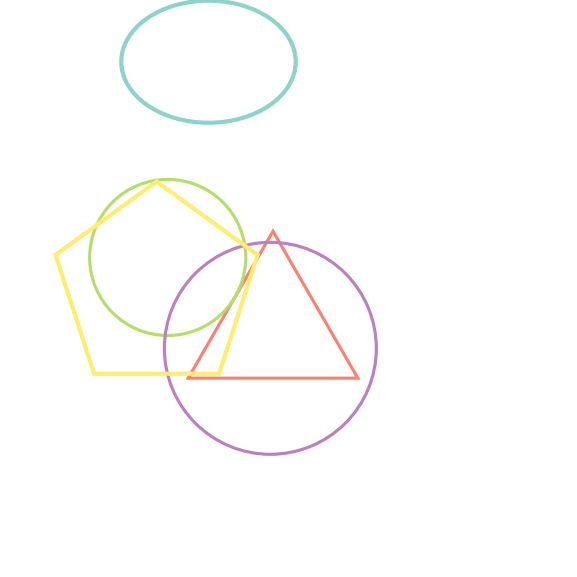[{"shape": "oval", "thickness": 2, "radius": 0.76, "center": [0.361, 0.892]}, {"shape": "triangle", "thickness": 1.5, "radius": 0.85, "center": [0.473, 0.429]}, {"shape": "circle", "thickness": 1.5, "radius": 0.68, "center": [0.29, 0.553]}, {"shape": "circle", "thickness": 1.5, "radius": 0.92, "center": [0.468, 0.396]}, {"shape": "pentagon", "thickness": 2, "radius": 0.92, "center": [0.271, 0.501]}]